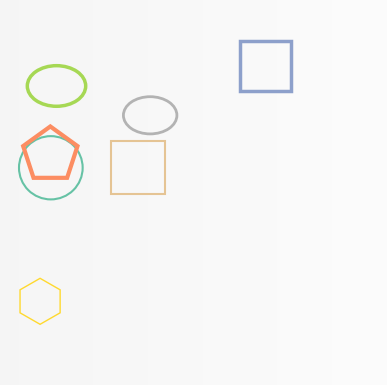[{"shape": "circle", "thickness": 1.5, "radius": 0.41, "center": [0.131, 0.564]}, {"shape": "pentagon", "thickness": 3, "radius": 0.37, "center": [0.13, 0.598]}, {"shape": "square", "thickness": 2.5, "radius": 0.32, "center": [0.685, 0.829]}, {"shape": "oval", "thickness": 2.5, "radius": 0.38, "center": [0.146, 0.777]}, {"shape": "hexagon", "thickness": 1, "radius": 0.3, "center": [0.103, 0.217]}, {"shape": "square", "thickness": 1.5, "radius": 0.35, "center": [0.356, 0.565]}, {"shape": "oval", "thickness": 2, "radius": 0.35, "center": [0.387, 0.701]}]